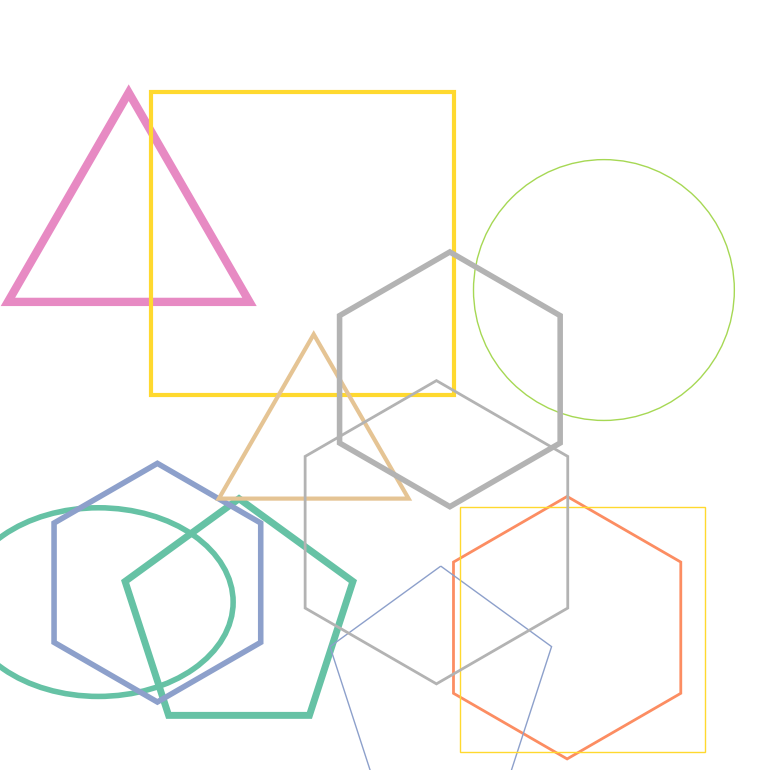[{"shape": "oval", "thickness": 2, "radius": 0.87, "center": [0.128, 0.218]}, {"shape": "pentagon", "thickness": 2.5, "radius": 0.78, "center": [0.31, 0.197]}, {"shape": "hexagon", "thickness": 1, "radius": 0.85, "center": [0.737, 0.185]}, {"shape": "hexagon", "thickness": 2, "radius": 0.77, "center": [0.204, 0.243]}, {"shape": "pentagon", "thickness": 0.5, "radius": 0.76, "center": [0.572, 0.113]}, {"shape": "triangle", "thickness": 3, "radius": 0.91, "center": [0.167, 0.698]}, {"shape": "circle", "thickness": 0.5, "radius": 0.85, "center": [0.784, 0.623]}, {"shape": "square", "thickness": 1.5, "radius": 0.98, "center": [0.393, 0.684]}, {"shape": "square", "thickness": 0.5, "radius": 0.8, "center": [0.757, 0.182]}, {"shape": "triangle", "thickness": 1.5, "radius": 0.71, "center": [0.407, 0.424]}, {"shape": "hexagon", "thickness": 1, "radius": 0.98, "center": [0.567, 0.309]}, {"shape": "hexagon", "thickness": 2, "radius": 0.83, "center": [0.584, 0.507]}]